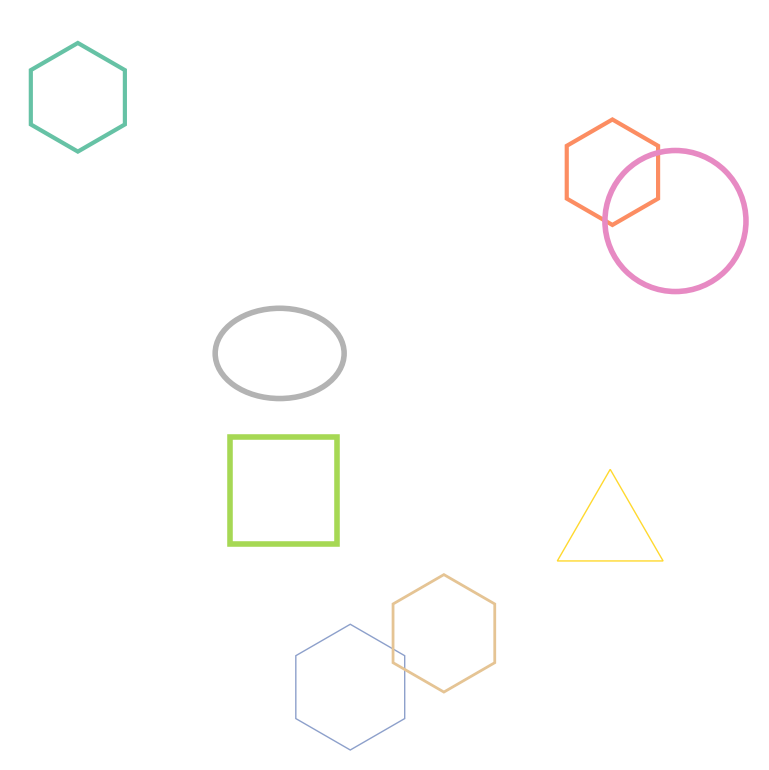[{"shape": "hexagon", "thickness": 1.5, "radius": 0.35, "center": [0.101, 0.874]}, {"shape": "hexagon", "thickness": 1.5, "radius": 0.34, "center": [0.795, 0.776]}, {"shape": "hexagon", "thickness": 0.5, "radius": 0.41, "center": [0.455, 0.108]}, {"shape": "circle", "thickness": 2, "radius": 0.46, "center": [0.877, 0.713]}, {"shape": "square", "thickness": 2, "radius": 0.35, "center": [0.369, 0.363]}, {"shape": "triangle", "thickness": 0.5, "radius": 0.4, "center": [0.792, 0.311]}, {"shape": "hexagon", "thickness": 1, "radius": 0.38, "center": [0.576, 0.177]}, {"shape": "oval", "thickness": 2, "radius": 0.42, "center": [0.363, 0.541]}]